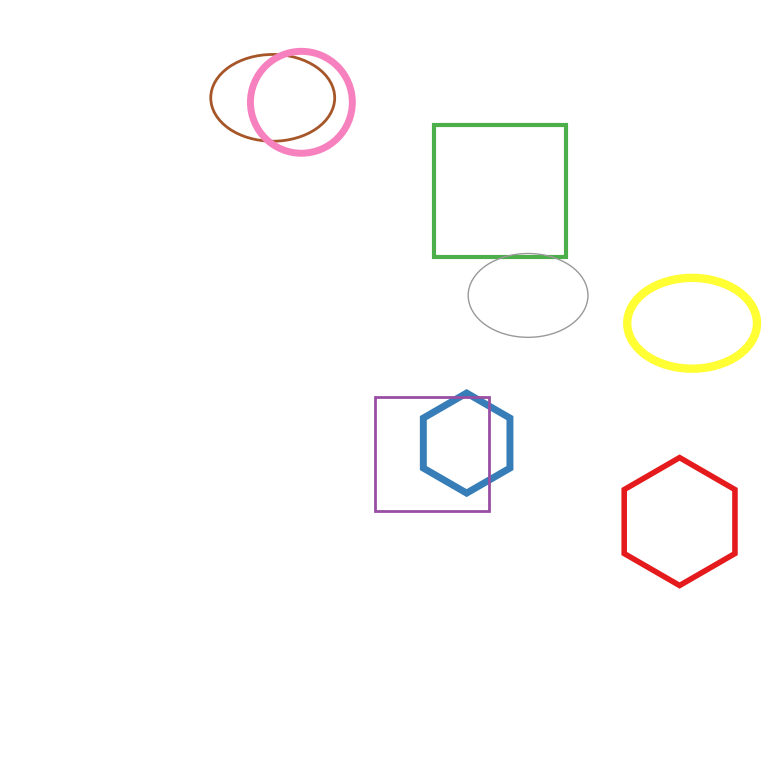[{"shape": "hexagon", "thickness": 2, "radius": 0.42, "center": [0.883, 0.323]}, {"shape": "hexagon", "thickness": 2.5, "radius": 0.32, "center": [0.606, 0.425]}, {"shape": "square", "thickness": 1.5, "radius": 0.43, "center": [0.649, 0.752]}, {"shape": "square", "thickness": 1, "radius": 0.37, "center": [0.561, 0.41]}, {"shape": "oval", "thickness": 3, "radius": 0.42, "center": [0.899, 0.58]}, {"shape": "oval", "thickness": 1, "radius": 0.4, "center": [0.354, 0.873]}, {"shape": "circle", "thickness": 2.5, "radius": 0.33, "center": [0.391, 0.867]}, {"shape": "oval", "thickness": 0.5, "radius": 0.39, "center": [0.686, 0.616]}]